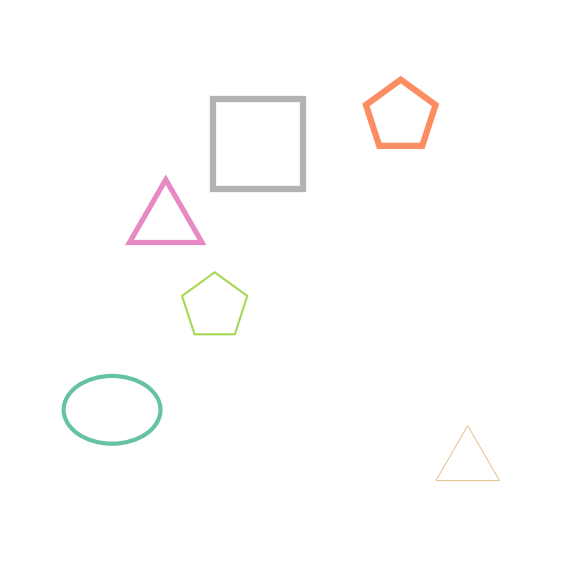[{"shape": "oval", "thickness": 2, "radius": 0.42, "center": [0.194, 0.29]}, {"shape": "pentagon", "thickness": 3, "radius": 0.32, "center": [0.694, 0.798]}, {"shape": "triangle", "thickness": 2.5, "radius": 0.36, "center": [0.287, 0.615]}, {"shape": "pentagon", "thickness": 1, "radius": 0.3, "center": [0.372, 0.468]}, {"shape": "triangle", "thickness": 0.5, "radius": 0.32, "center": [0.81, 0.199]}, {"shape": "square", "thickness": 3, "radius": 0.39, "center": [0.447, 0.75]}]